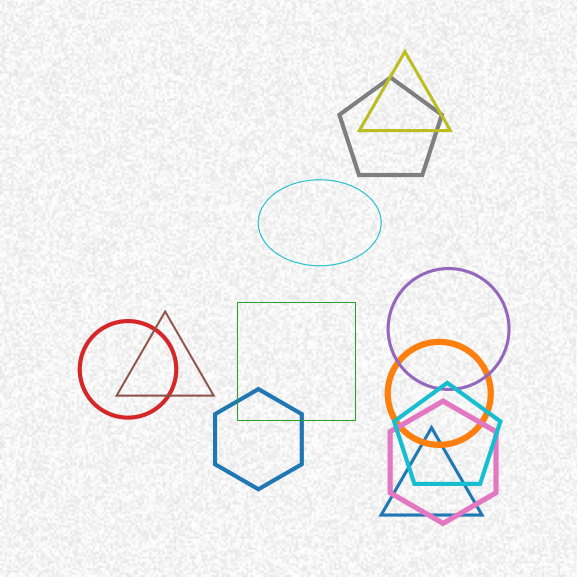[{"shape": "hexagon", "thickness": 2, "radius": 0.43, "center": [0.447, 0.239]}, {"shape": "triangle", "thickness": 1.5, "radius": 0.5, "center": [0.747, 0.158]}, {"shape": "circle", "thickness": 3, "radius": 0.45, "center": [0.761, 0.318]}, {"shape": "square", "thickness": 0.5, "radius": 0.51, "center": [0.513, 0.374]}, {"shape": "circle", "thickness": 2, "radius": 0.42, "center": [0.222, 0.36]}, {"shape": "circle", "thickness": 1.5, "radius": 0.52, "center": [0.777, 0.429]}, {"shape": "triangle", "thickness": 1, "radius": 0.49, "center": [0.286, 0.363]}, {"shape": "hexagon", "thickness": 2.5, "radius": 0.53, "center": [0.767, 0.199]}, {"shape": "pentagon", "thickness": 2, "radius": 0.47, "center": [0.676, 0.772]}, {"shape": "triangle", "thickness": 1.5, "radius": 0.46, "center": [0.701, 0.819]}, {"shape": "pentagon", "thickness": 2, "radius": 0.48, "center": [0.774, 0.239]}, {"shape": "oval", "thickness": 0.5, "radius": 0.53, "center": [0.554, 0.613]}]